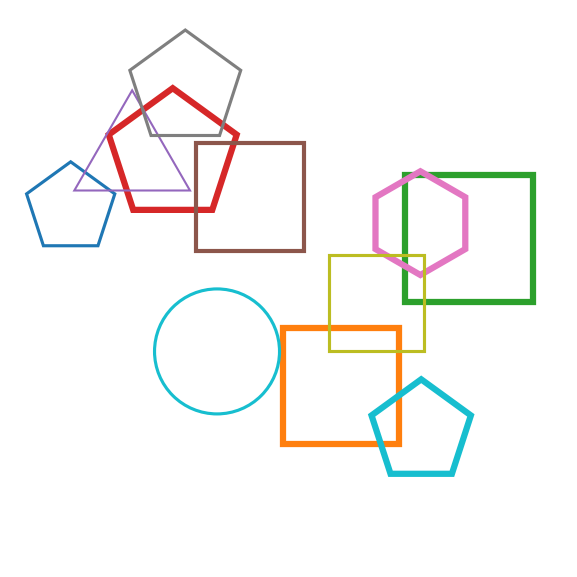[{"shape": "pentagon", "thickness": 1.5, "radius": 0.4, "center": [0.122, 0.639]}, {"shape": "square", "thickness": 3, "radius": 0.5, "center": [0.591, 0.33]}, {"shape": "square", "thickness": 3, "radius": 0.55, "center": [0.812, 0.586]}, {"shape": "pentagon", "thickness": 3, "radius": 0.58, "center": [0.299, 0.73]}, {"shape": "triangle", "thickness": 1, "radius": 0.58, "center": [0.229, 0.727]}, {"shape": "square", "thickness": 2, "radius": 0.47, "center": [0.432, 0.658]}, {"shape": "hexagon", "thickness": 3, "radius": 0.45, "center": [0.728, 0.613]}, {"shape": "pentagon", "thickness": 1.5, "radius": 0.5, "center": [0.321, 0.846]}, {"shape": "square", "thickness": 1.5, "radius": 0.41, "center": [0.652, 0.474]}, {"shape": "circle", "thickness": 1.5, "radius": 0.54, "center": [0.376, 0.391]}, {"shape": "pentagon", "thickness": 3, "radius": 0.45, "center": [0.729, 0.252]}]